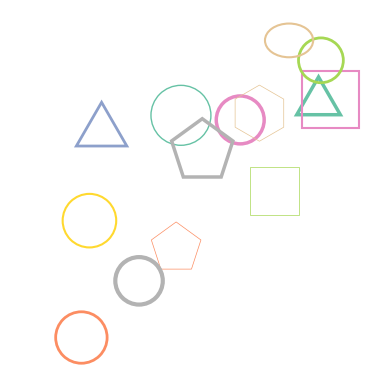[{"shape": "triangle", "thickness": 2.5, "radius": 0.33, "center": [0.827, 0.735]}, {"shape": "circle", "thickness": 1, "radius": 0.39, "center": [0.47, 0.7]}, {"shape": "circle", "thickness": 2, "radius": 0.33, "center": [0.211, 0.123]}, {"shape": "pentagon", "thickness": 0.5, "radius": 0.34, "center": [0.458, 0.356]}, {"shape": "triangle", "thickness": 2, "radius": 0.38, "center": [0.264, 0.659]}, {"shape": "square", "thickness": 1.5, "radius": 0.37, "center": [0.857, 0.742]}, {"shape": "circle", "thickness": 2.5, "radius": 0.31, "center": [0.624, 0.689]}, {"shape": "circle", "thickness": 2, "radius": 0.29, "center": [0.834, 0.843]}, {"shape": "square", "thickness": 0.5, "radius": 0.31, "center": [0.713, 0.504]}, {"shape": "circle", "thickness": 1.5, "radius": 0.35, "center": [0.232, 0.427]}, {"shape": "oval", "thickness": 1.5, "radius": 0.31, "center": [0.751, 0.895]}, {"shape": "hexagon", "thickness": 0.5, "radius": 0.36, "center": [0.674, 0.706]}, {"shape": "pentagon", "thickness": 2.5, "radius": 0.42, "center": [0.525, 0.608]}, {"shape": "circle", "thickness": 3, "radius": 0.31, "center": [0.361, 0.271]}]